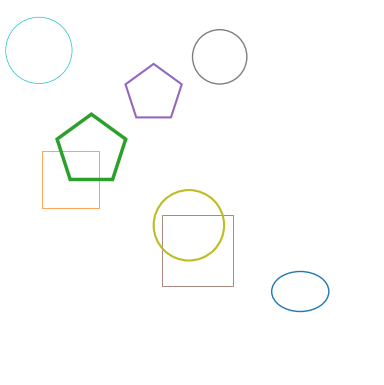[{"shape": "oval", "thickness": 1, "radius": 0.37, "center": [0.78, 0.243]}, {"shape": "square", "thickness": 0.5, "radius": 0.37, "center": [0.183, 0.534]}, {"shape": "pentagon", "thickness": 2.5, "radius": 0.47, "center": [0.237, 0.61]}, {"shape": "pentagon", "thickness": 1.5, "radius": 0.38, "center": [0.399, 0.757]}, {"shape": "square", "thickness": 0.5, "radius": 0.46, "center": [0.513, 0.349]}, {"shape": "circle", "thickness": 1, "radius": 0.35, "center": [0.571, 0.852]}, {"shape": "circle", "thickness": 1.5, "radius": 0.46, "center": [0.491, 0.415]}, {"shape": "circle", "thickness": 0.5, "radius": 0.43, "center": [0.101, 0.869]}]